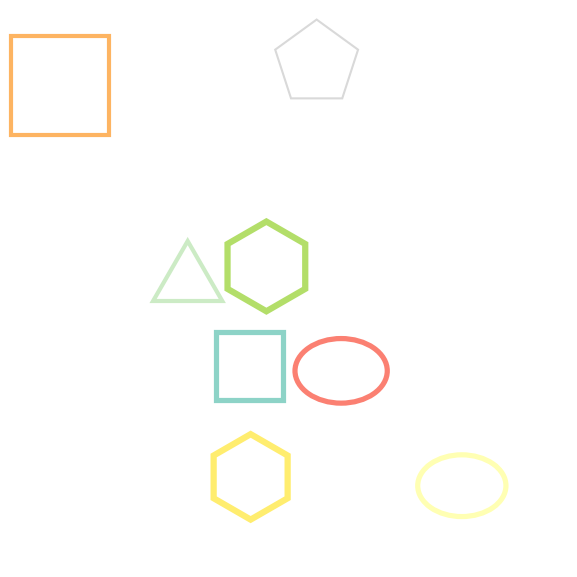[{"shape": "square", "thickness": 2.5, "radius": 0.29, "center": [0.432, 0.365]}, {"shape": "oval", "thickness": 2.5, "radius": 0.38, "center": [0.8, 0.158]}, {"shape": "oval", "thickness": 2.5, "radius": 0.4, "center": [0.591, 0.357]}, {"shape": "square", "thickness": 2, "radius": 0.43, "center": [0.104, 0.851]}, {"shape": "hexagon", "thickness": 3, "radius": 0.39, "center": [0.461, 0.538]}, {"shape": "pentagon", "thickness": 1, "radius": 0.38, "center": [0.548, 0.89]}, {"shape": "triangle", "thickness": 2, "radius": 0.35, "center": [0.325, 0.513]}, {"shape": "hexagon", "thickness": 3, "radius": 0.37, "center": [0.434, 0.173]}]